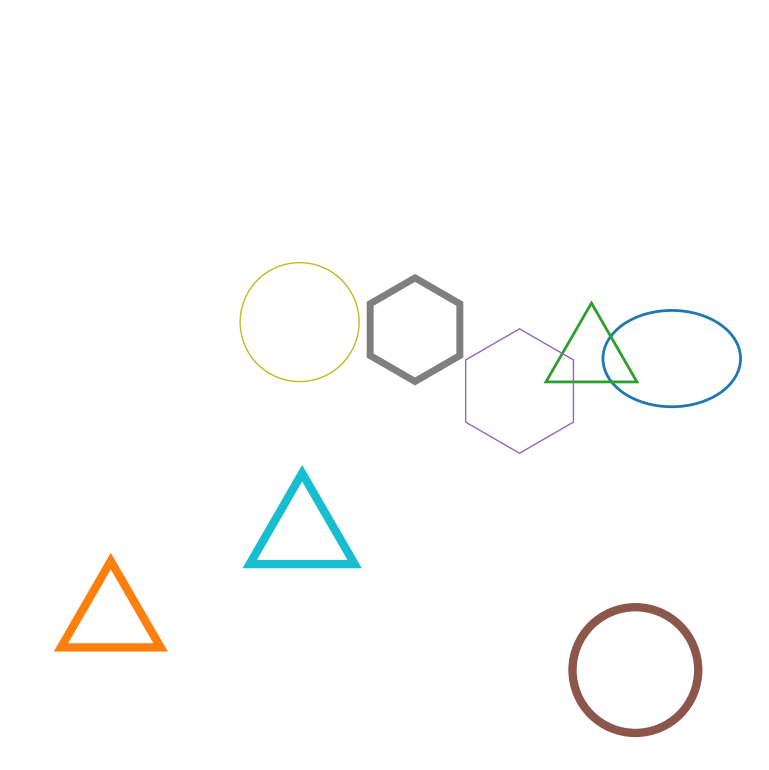[{"shape": "oval", "thickness": 1, "radius": 0.45, "center": [0.872, 0.534]}, {"shape": "triangle", "thickness": 3, "radius": 0.37, "center": [0.144, 0.197]}, {"shape": "triangle", "thickness": 1, "radius": 0.34, "center": [0.768, 0.538]}, {"shape": "hexagon", "thickness": 0.5, "radius": 0.4, "center": [0.675, 0.492]}, {"shape": "circle", "thickness": 3, "radius": 0.41, "center": [0.825, 0.13]}, {"shape": "hexagon", "thickness": 2.5, "radius": 0.34, "center": [0.539, 0.572]}, {"shape": "circle", "thickness": 0.5, "radius": 0.39, "center": [0.389, 0.582]}, {"shape": "triangle", "thickness": 3, "radius": 0.39, "center": [0.392, 0.307]}]